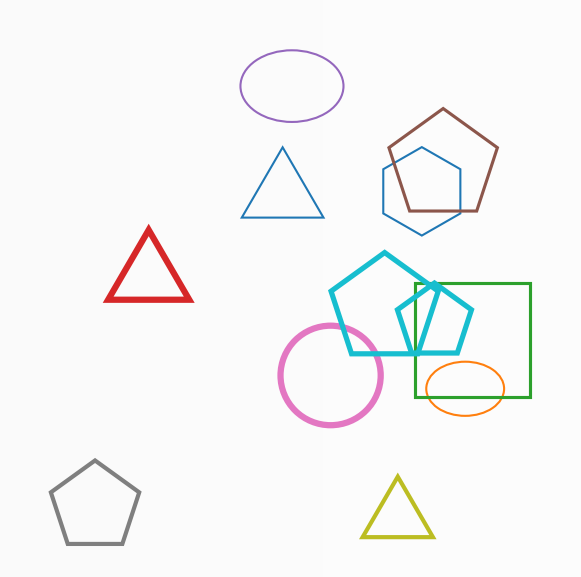[{"shape": "hexagon", "thickness": 1, "radius": 0.38, "center": [0.726, 0.668]}, {"shape": "triangle", "thickness": 1, "radius": 0.41, "center": [0.486, 0.663]}, {"shape": "oval", "thickness": 1, "radius": 0.33, "center": [0.8, 0.326]}, {"shape": "square", "thickness": 1.5, "radius": 0.49, "center": [0.813, 0.411]}, {"shape": "triangle", "thickness": 3, "radius": 0.4, "center": [0.256, 0.52]}, {"shape": "oval", "thickness": 1, "radius": 0.44, "center": [0.502, 0.85]}, {"shape": "pentagon", "thickness": 1.5, "radius": 0.49, "center": [0.762, 0.713]}, {"shape": "circle", "thickness": 3, "radius": 0.43, "center": [0.569, 0.349]}, {"shape": "pentagon", "thickness": 2, "radius": 0.4, "center": [0.164, 0.122]}, {"shape": "triangle", "thickness": 2, "radius": 0.35, "center": [0.684, 0.104]}, {"shape": "pentagon", "thickness": 2.5, "radius": 0.33, "center": [0.747, 0.442]}, {"shape": "pentagon", "thickness": 2.5, "radius": 0.48, "center": [0.662, 0.465]}]